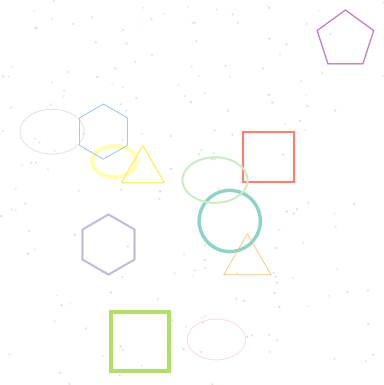[{"shape": "circle", "thickness": 2.5, "radius": 0.4, "center": [0.597, 0.426]}, {"shape": "oval", "thickness": 3, "radius": 0.29, "center": [0.297, 0.58]}, {"shape": "hexagon", "thickness": 1.5, "radius": 0.39, "center": [0.282, 0.365]}, {"shape": "square", "thickness": 1.5, "radius": 0.33, "center": [0.698, 0.593]}, {"shape": "hexagon", "thickness": 0.5, "radius": 0.36, "center": [0.269, 0.658]}, {"shape": "triangle", "thickness": 0.5, "radius": 0.35, "center": [0.643, 0.322]}, {"shape": "square", "thickness": 3, "radius": 0.38, "center": [0.364, 0.113]}, {"shape": "oval", "thickness": 0.5, "radius": 0.38, "center": [0.562, 0.118]}, {"shape": "oval", "thickness": 0.5, "radius": 0.42, "center": [0.135, 0.658]}, {"shape": "pentagon", "thickness": 1, "radius": 0.39, "center": [0.897, 0.897]}, {"shape": "oval", "thickness": 1.5, "radius": 0.42, "center": [0.559, 0.532]}, {"shape": "triangle", "thickness": 1, "radius": 0.32, "center": [0.371, 0.558]}]